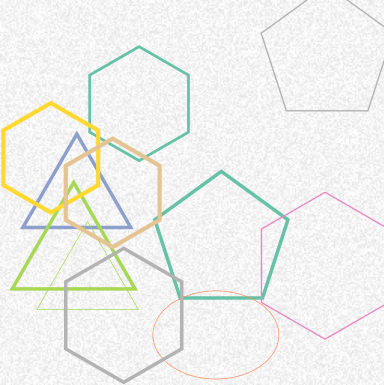[{"shape": "hexagon", "thickness": 2, "radius": 0.74, "center": [0.361, 0.731]}, {"shape": "pentagon", "thickness": 2.5, "radius": 0.91, "center": [0.575, 0.373]}, {"shape": "oval", "thickness": 0.5, "radius": 0.82, "center": [0.561, 0.13]}, {"shape": "triangle", "thickness": 2.5, "radius": 0.81, "center": [0.2, 0.49]}, {"shape": "hexagon", "thickness": 1, "radius": 0.95, "center": [0.844, 0.31]}, {"shape": "triangle", "thickness": 0.5, "radius": 0.76, "center": [0.228, 0.272]}, {"shape": "triangle", "thickness": 2.5, "radius": 0.92, "center": [0.191, 0.342]}, {"shape": "hexagon", "thickness": 3, "radius": 0.71, "center": [0.132, 0.59]}, {"shape": "hexagon", "thickness": 3, "radius": 0.7, "center": [0.293, 0.499]}, {"shape": "hexagon", "thickness": 2.5, "radius": 0.87, "center": [0.321, 0.181]}, {"shape": "pentagon", "thickness": 1, "radius": 0.9, "center": [0.85, 0.858]}]